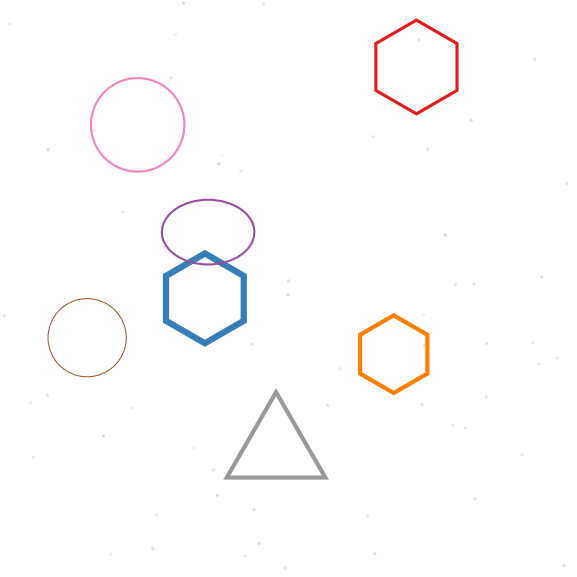[{"shape": "hexagon", "thickness": 1.5, "radius": 0.41, "center": [0.721, 0.883]}, {"shape": "hexagon", "thickness": 3, "radius": 0.39, "center": [0.355, 0.483]}, {"shape": "oval", "thickness": 1, "radius": 0.4, "center": [0.36, 0.597]}, {"shape": "hexagon", "thickness": 2, "radius": 0.34, "center": [0.682, 0.386]}, {"shape": "circle", "thickness": 0.5, "radius": 0.34, "center": [0.151, 0.414]}, {"shape": "circle", "thickness": 1, "radius": 0.4, "center": [0.238, 0.783]}, {"shape": "triangle", "thickness": 2, "radius": 0.49, "center": [0.478, 0.221]}]